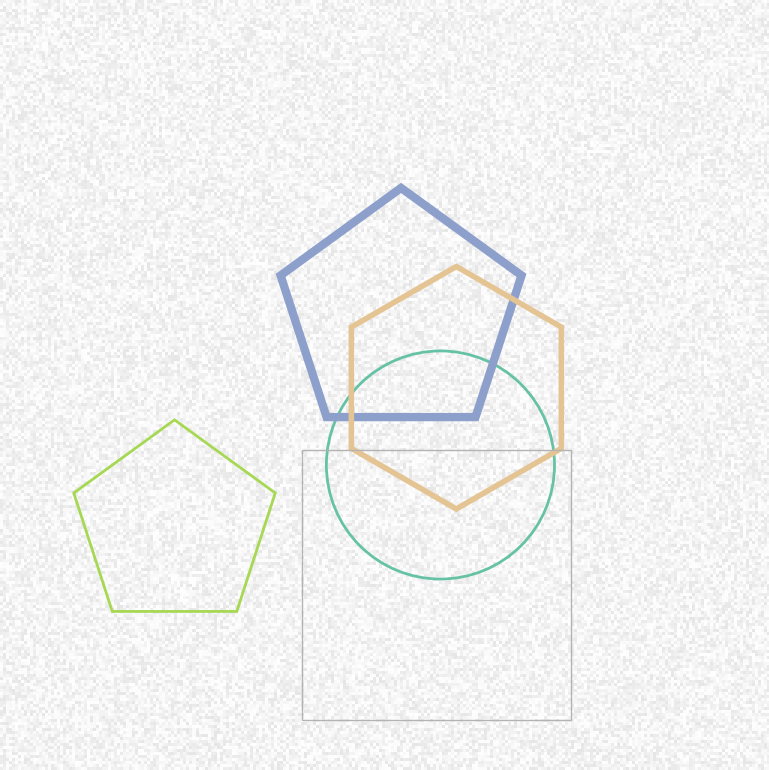[{"shape": "circle", "thickness": 1, "radius": 0.74, "center": [0.572, 0.396]}, {"shape": "pentagon", "thickness": 3, "radius": 0.82, "center": [0.521, 0.591]}, {"shape": "pentagon", "thickness": 1, "radius": 0.69, "center": [0.227, 0.317]}, {"shape": "hexagon", "thickness": 2, "radius": 0.79, "center": [0.593, 0.496]}, {"shape": "square", "thickness": 0.5, "radius": 0.87, "center": [0.567, 0.24]}]